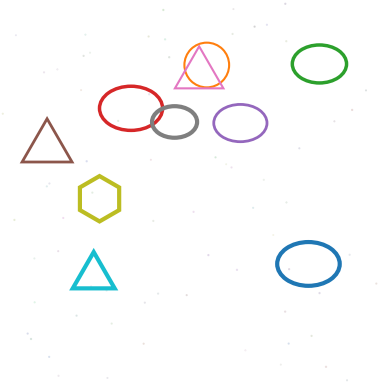[{"shape": "oval", "thickness": 3, "radius": 0.41, "center": [0.801, 0.314]}, {"shape": "circle", "thickness": 1.5, "radius": 0.29, "center": [0.537, 0.831]}, {"shape": "oval", "thickness": 2.5, "radius": 0.35, "center": [0.83, 0.834]}, {"shape": "oval", "thickness": 2.5, "radius": 0.41, "center": [0.34, 0.719]}, {"shape": "oval", "thickness": 2, "radius": 0.35, "center": [0.624, 0.68]}, {"shape": "triangle", "thickness": 2, "radius": 0.37, "center": [0.122, 0.617]}, {"shape": "triangle", "thickness": 1.5, "radius": 0.36, "center": [0.517, 0.807]}, {"shape": "oval", "thickness": 3, "radius": 0.29, "center": [0.453, 0.683]}, {"shape": "hexagon", "thickness": 3, "radius": 0.29, "center": [0.259, 0.484]}, {"shape": "triangle", "thickness": 3, "radius": 0.31, "center": [0.243, 0.282]}]